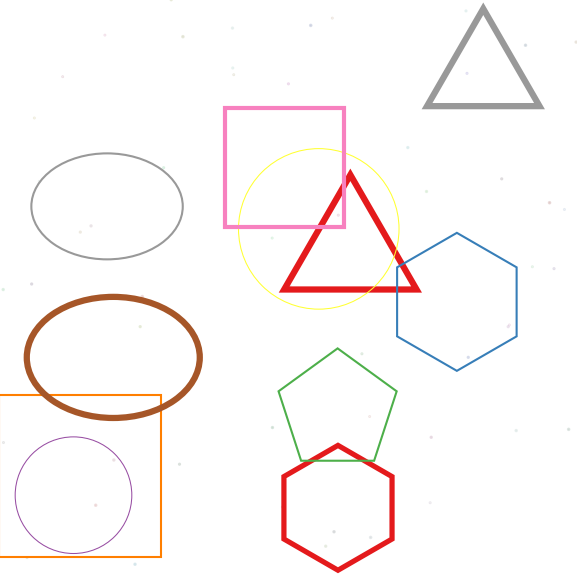[{"shape": "triangle", "thickness": 3, "radius": 0.66, "center": [0.607, 0.564]}, {"shape": "hexagon", "thickness": 2.5, "radius": 0.54, "center": [0.585, 0.12]}, {"shape": "hexagon", "thickness": 1, "radius": 0.6, "center": [0.791, 0.476]}, {"shape": "pentagon", "thickness": 1, "radius": 0.54, "center": [0.585, 0.288]}, {"shape": "circle", "thickness": 0.5, "radius": 0.5, "center": [0.127, 0.142]}, {"shape": "square", "thickness": 1, "radius": 0.7, "center": [0.138, 0.175]}, {"shape": "circle", "thickness": 0.5, "radius": 0.69, "center": [0.552, 0.603]}, {"shape": "oval", "thickness": 3, "radius": 0.75, "center": [0.196, 0.38]}, {"shape": "square", "thickness": 2, "radius": 0.52, "center": [0.492, 0.709]}, {"shape": "triangle", "thickness": 3, "radius": 0.56, "center": [0.837, 0.872]}, {"shape": "oval", "thickness": 1, "radius": 0.66, "center": [0.185, 0.642]}]